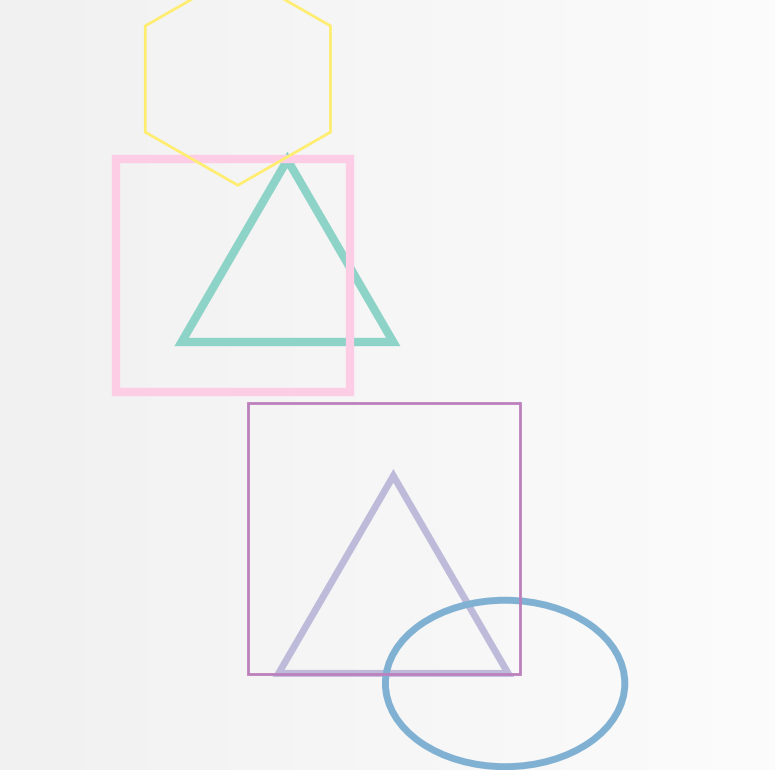[{"shape": "triangle", "thickness": 3, "radius": 0.79, "center": [0.371, 0.635]}, {"shape": "triangle", "thickness": 2.5, "radius": 0.86, "center": [0.508, 0.211]}, {"shape": "oval", "thickness": 2.5, "radius": 0.77, "center": [0.652, 0.112]}, {"shape": "square", "thickness": 3, "radius": 0.75, "center": [0.3, 0.642]}, {"shape": "square", "thickness": 1, "radius": 0.88, "center": [0.496, 0.301]}, {"shape": "hexagon", "thickness": 1, "radius": 0.69, "center": [0.307, 0.897]}]